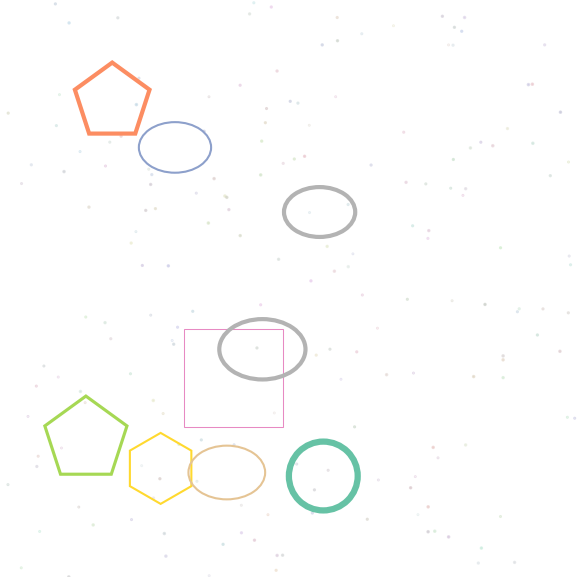[{"shape": "circle", "thickness": 3, "radius": 0.3, "center": [0.56, 0.175]}, {"shape": "pentagon", "thickness": 2, "radius": 0.34, "center": [0.194, 0.823]}, {"shape": "oval", "thickness": 1, "radius": 0.31, "center": [0.303, 0.744]}, {"shape": "square", "thickness": 0.5, "radius": 0.43, "center": [0.405, 0.345]}, {"shape": "pentagon", "thickness": 1.5, "radius": 0.37, "center": [0.149, 0.238]}, {"shape": "hexagon", "thickness": 1, "radius": 0.31, "center": [0.278, 0.188]}, {"shape": "oval", "thickness": 1, "radius": 0.33, "center": [0.393, 0.181]}, {"shape": "oval", "thickness": 2, "radius": 0.31, "center": [0.553, 0.632]}, {"shape": "oval", "thickness": 2, "radius": 0.37, "center": [0.454, 0.394]}]